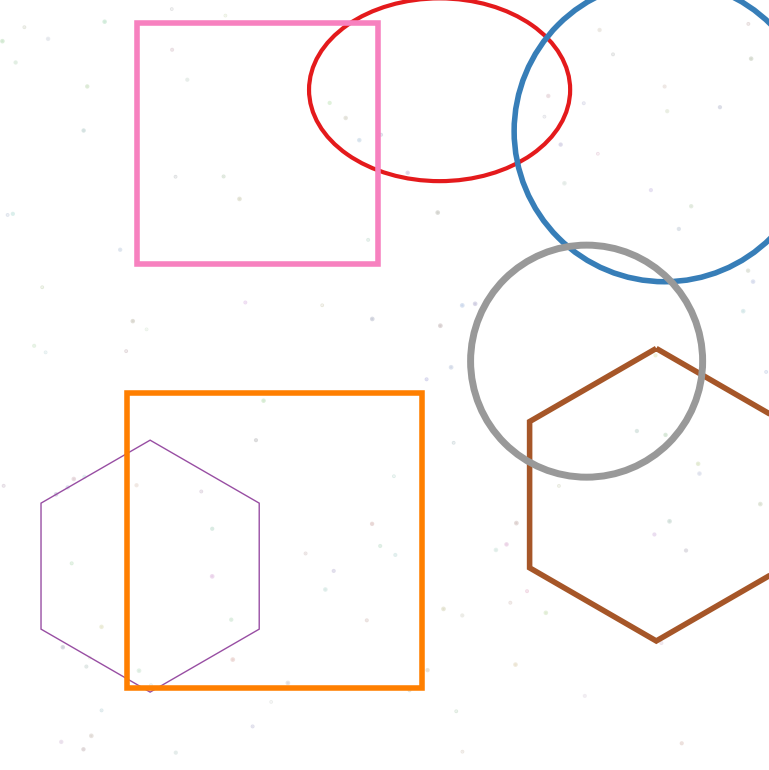[{"shape": "oval", "thickness": 1.5, "radius": 0.85, "center": [0.571, 0.883]}, {"shape": "circle", "thickness": 2, "radius": 0.98, "center": [0.863, 0.83]}, {"shape": "hexagon", "thickness": 0.5, "radius": 0.82, "center": [0.195, 0.265]}, {"shape": "square", "thickness": 2, "radius": 0.96, "center": [0.356, 0.298]}, {"shape": "hexagon", "thickness": 2, "radius": 0.95, "center": [0.852, 0.358]}, {"shape": "square", "thickness": 2, "radius": 0.78, "center": [0.334, 0.814]}, {"shape": "circle", "thickness": 2.5, "radius": 0.75, "center": [0.762, 0.531]}]